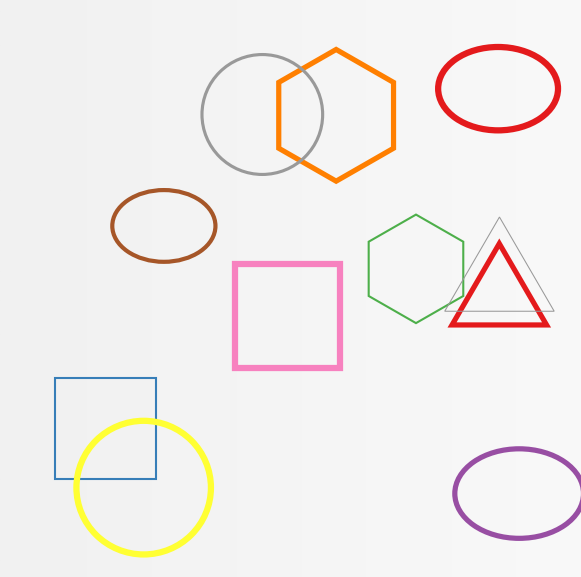[{"shape": "triangle", "thickness": 2.5, "radius": 0.47, "center": [0.859, 0.483]}, {"shape": "oval", "thickness": 3, "radius": 0.52, "center": [0.857, 0.846]}, {"shape": "square", "thickness": 1, "radius": 0.44, "center": [0.181, 0.257]}, {"shape": "hexagon", "thickness": 1, "radius": 0.47, "center": [0.716, 0.534]}, {"shape": "oval", "thickness": 2.5, "radius": 0.55, "center": [0.893, 0.144]}, {"shape": "hexagon", "thickness": 2.5, "radius": 0.57, "center": [0.578, 0.799]}, {"shape": "circle", "thickness": 3, "radius": 0.58, "center": [0.247, 0.155]}, {"shape": "oval", "thickness": 2, "radius": 0.44, "center": [0.282, 0.608]}, {"shape": "square", "thickness": 3, "radius": 0.45, "center": [0.495, 0.452]}, {"shape": "circle", "thickness": 1.5, "radius": 0.52, "center": [0.451, 0.801]}, {"shape": "triangle", "thickness": 0.5, "radius": 0.54, "center": [0.859, 0.515]}]